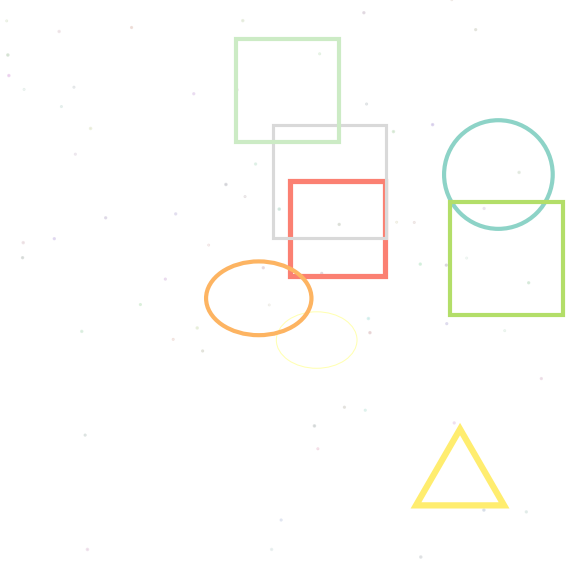[{"shape": "circle", "thickness": 2, "radius": 0.47, "center": [0.863, 0.697]}, {"shape": "oval", "thickness": 0.5, "radius": 0.35, "center": [0.548, 0.41]}, {"shape": "square", "thickness": 2.5, "radius": 0.41, "center": [0.584, 0.603]}, {"shape": "oval", "thickness": 2, "radius": 0.46, "center": [0.448, 0.483]}, {"shape": "square", "thickness": 2, "radius": 0.49, "center": [0.877, 0.552]}, {"shape": "square", "thickness": 1.5, "radius": 0.49, "center": [0.571, 0.686]}, {"shape": "square", "thickness": 2, "radius": 0.45, "center": [0.498, 0.843]}, {"shape": "triangle", "thickness": 3, "radius": 0.44, "center": [0.797, 0.168]}]